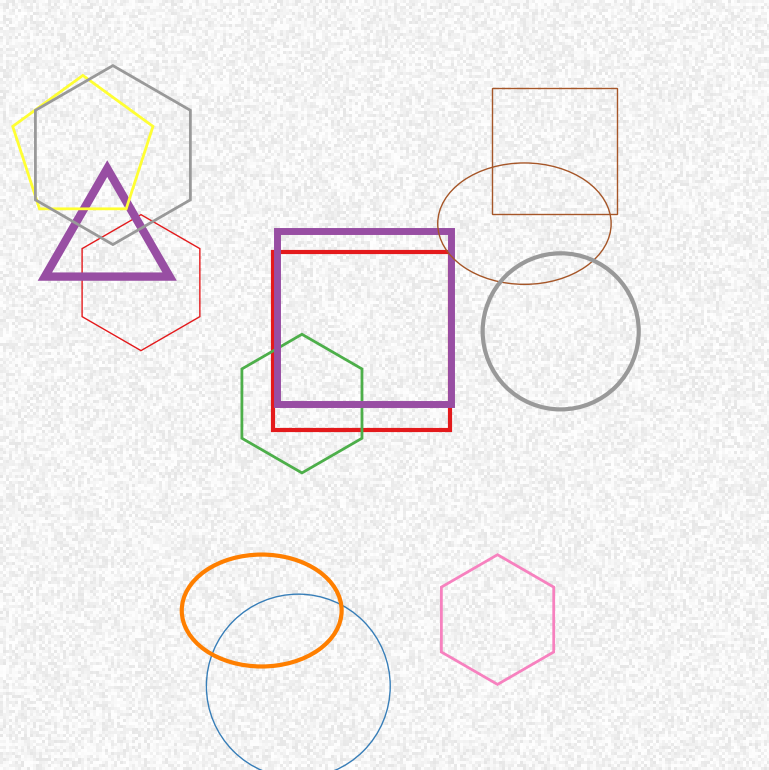[{"shape": "square", "thickness": 1.5, "radius": 0.58, "center": [0.47, 0.557]}, {"shape": "hexagon", "thickness": 0.5, "radius": 0.44, "center": [0.183, 0.633]}, {"shape": "circle", "thickness": 0.5, "radius": 0.6, "center": [0.387, 0.109]}, {"shape": "hexagon", "thickness": 1, "radius": 0.45, "center": [0.392, 0.476]}, {"shape": "square", "thickness": 2.5, "radius": 0.56, "center": [0.473, 0.588]}, {"shape": "triangle", "thickness": 3, "radius": 0.47, "center": [0.139, 0.688]}, {"shape": "oval", "thickness": 1.5, "radius": 0.52, "center": [0.34, 0.207]}, {"shape": "pentagon", "thickness": 1, "radius": 0.48, "center": [0.108, 0.806]}, {"shape": "oval", "thickness": 0.5, "radius": 0.56, "center": [0.681, 0.71]}, {"shape": "square", "thickness": 0.5, "radius": 0.41, "center": [0.72, 0.804]}, {"shape": "hexagon", "thickness": 1, "radius": 0.42, "center": [0.646, 0.195]}, {"shape": "circle", "thickness": 1.5, "radius": 0.51, "center": [0.728, 0.57]}, {"shape": "hexagon", "thickness": 1, "radius": 0.58, "center": [0.147, 0.799]}]